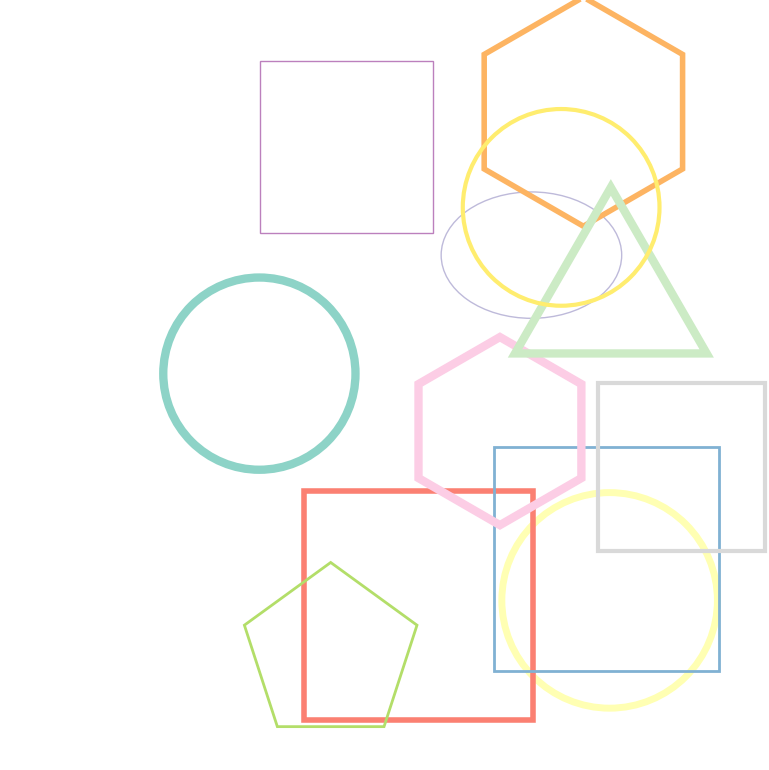[{"shape": "circle", "thickness": 3, "radius": 0.62, "center": [0.337, 0.515]}, {"shape": "circle", "thickness": 2.5, "radius": 0.7, "center": [0.792, 0.22]}, {"shape": "oval", "thickness": 0.5, "radius": 0.59, "center": [0.69, 0.669]}, {"shape": "square", "thickness": 2, "radius": 0.74, "center": [0.544, 0.213]}, {"shape": "square", "thickness": 1, "radius": 0.73, "center": [0.788, 0.274]}, {"shape": "hexagon", "thickness": 2, "radius": 0.74, "center": [0.758, 0.855]}, {"shape": "pentagon", "thickness": 1, "radius": 0.59, "center": [0.429, 0.152]}, {"shape": "hexagon", "thickness": 3, "radius": 0.61, "center": [0.649, 0.44]}, {"shape": "square", "thickness": 1.5, "radius": 0.54, "center": [0.885, 0.394]}, {"shape": "square", "thickness": 0.5, "radius": 0.56, "center": [0.45, 0.809]}, {"shape": "triangle", "thickness": 3, "radius": 0.72, "center": [0.793, 0.613]}, {"shape": "circle", "thickness": 1.5, "radius": 0.64, "center": [0.729, 0.731]}]